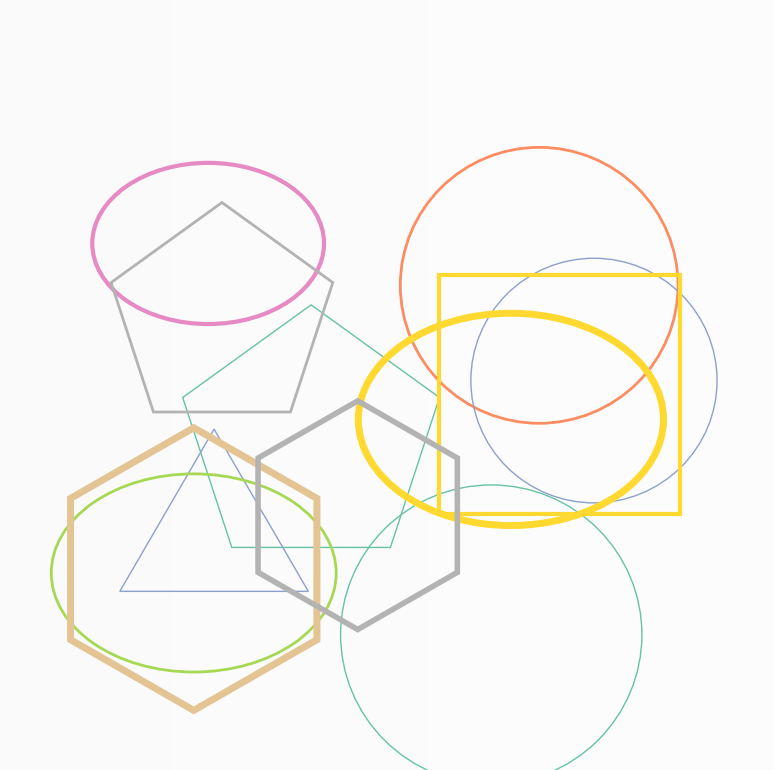[{"shape": "circle", "thickness": 0.5, "radius": 0.97, "center": [0.634, 0.176]}, {"shape": "pentagon", "thickness": 0.5, "radius": 0.87, "center": [0.401, 0.43]}, {"shape": "circle", "thickness": 1, "radius": 0.9, "center": [0.696, 0.629]}, {"shape": "triangle", "thickness": 0.5, "radius": 0.7, "center": [0.276, 0.302]}, {"shape": "circle", "thickness": 0.5, "radius": 0.79, "center": [0.766, 0.506]}, {"shape": "oval", "thickness": 1.5, "radius": 0.75, "center": [0.269, 0.684]}, {"shape": "oval", "thickness": 1, "radius": 0.92, "center": [0.25, 0.256]}, {"shape": "oval", "thickness": 2.5, "radius": 0.98, "center": [0.659, 0.455]}, {"shape": "square", "thickness": 1.5, "radius": 0.78, "center": [0.722, 0.488]}, {"shape": "hexagon", "thickness": 2.5, "radius": 0.92, "center": [0.25, 0.261]}, {"shape": "hexagon", "thickness": 2, "radius": 0.74, "center": [0.462, 0.331]}, {"shape": "pentagon", "thickness": 1, "radius": 0.75, "center": [0.286, 0.587]}]